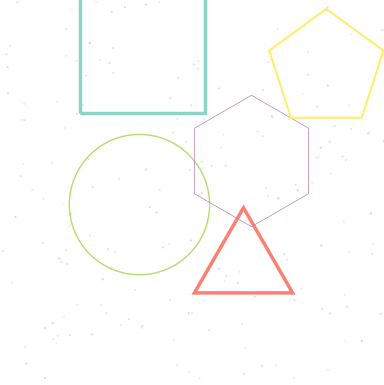[{"shape": "square", "thickness": 2.5, "radius": 0.81, "center": [0.371, 0.87]}, {"shape": "triangle", "thickness": 2.5, "radius": 0.74, "center": [0.632, 0.313]}, {"shape": "circle", "thickness": 1, "radius": 0.91, "center": [0.362, 0.469]}, {"shape": "hexagon", "thickness": 0.5, "radius": 0.85, "center": [0.653, 0.582]}, {"shape": "pentagon", "thickness": 1.5, "radius": 0.78, "center": [0.848, 0.82]}]